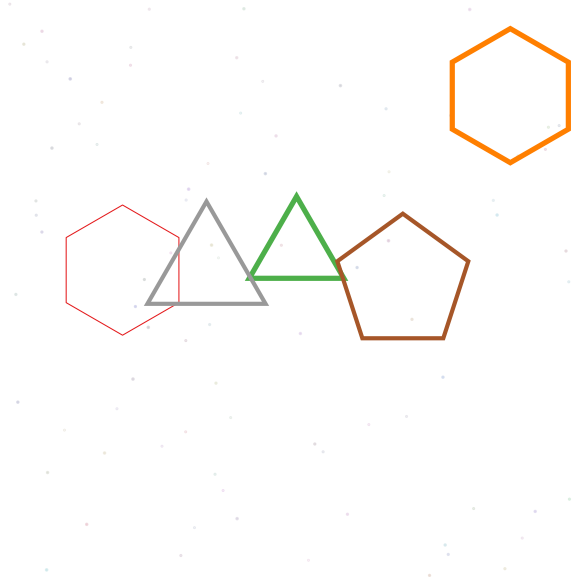[{"shape": "hexagon", "thickness": 0.5, "radius": 0.56, "center": [0.212, 0.531]}, {"shape": "triangle", "thickness": 2.5, "radius": 0.47, "center": [0.514, 0.564]}, {"shape": "hexagon", "thickness": 2.5, "radius": 0.58, "center": [0.884, 0.833]}, {"shape": "pentagon", "thickness": 2, "radius": 0.6, "center": [0.698, 0.51]}, {"shape": "triangle", "thickness": 2, "radius": 0.59, "center": [0.358, 0.532]}]